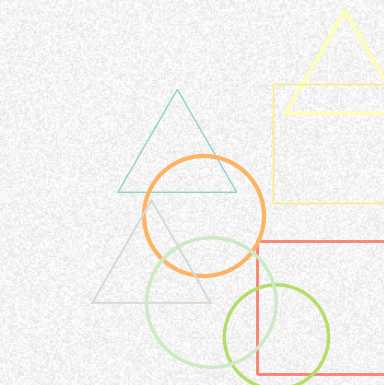[{"shape": "triangle", "thickness": 1, "radius": 0.89, "center": [0.461, 0.59]}, {"shape": "triangle", "thickness": 2.5, "radius": 0.89, "center": [0.896, 0.794]}, {"shape": "square", "thickness": 2, "radius": 0.86, "center": [0.842, 0.202]}, {"shape": "circle", "thickness": 3, "radius": 0.78, "center": [0.53, 0.439]}, {"shape": "circle", "thickness": 2.5, "radius": 0.68, "center": [0.718, 0.125]}, {"shape": "triangle", "thickness": 1.5, "radius": 0.89, "center": [0.393, 0.302]}, {"shape": "circle", "thickness": 2.5, "radius": 0.84, "center": [0.549, 0.214]}, {"shape": "square", "thickness": 1, "radius": 0.77, "center": [0.865, 0.626]}]